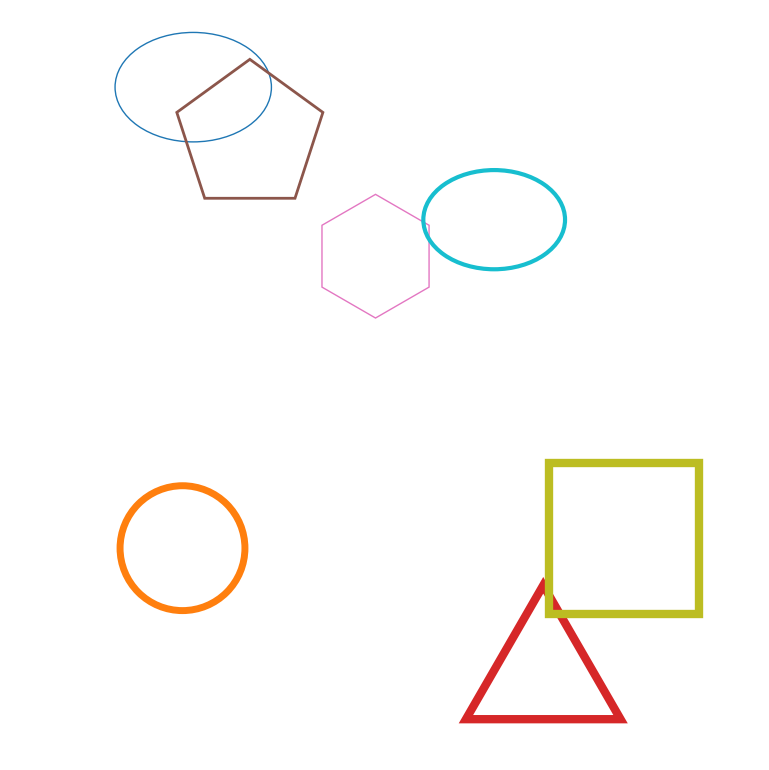[{"shape": "oval", "thickness": 0.5, "radius": 0.51, "center": [0.251, 0.887]}, {"shape": "circle", "thickness": 2.5, "radius": 0.41, "center": [0.237, 0.288]}, {"shape": "triangle", "thickness": 3, "radius": 0.58, "center": [0.706, 0.124]}, {"shape": "pentagon", "thickness": 1, "radius": 0.5, "center": [0.324, 0.823]}, {"shape": "hexagon", "thickness": 0.5, "radius": 0.4, "center": [0.488, 0.667]}, {"shape": "square", "thickness": 3, "radius": 0.49, "center": [0.81, 0.301]}, {"shape": "oval", "thickness": 1.5, "radius": 0.46, "center": [0.642, 0.715]}]